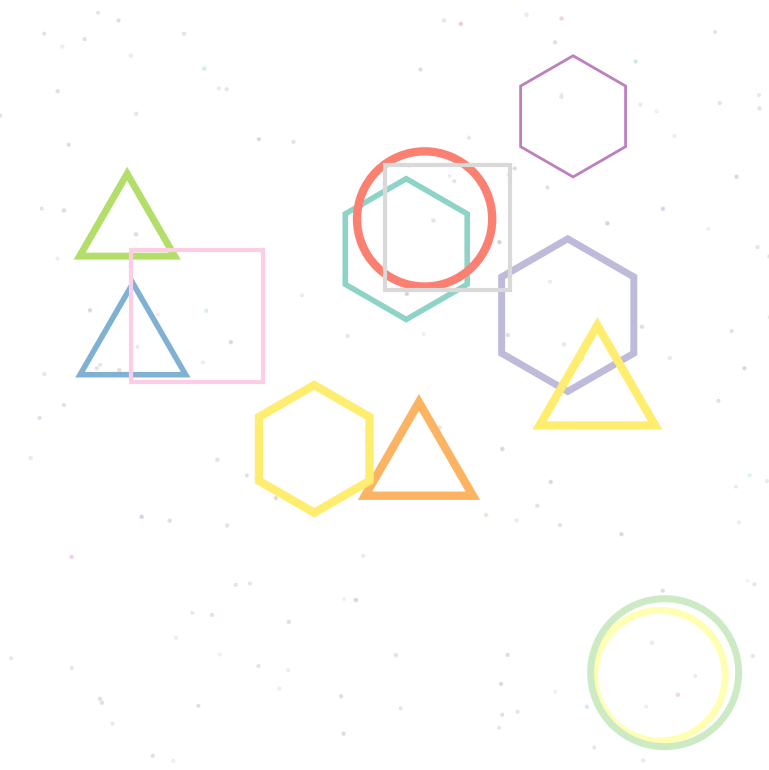[{"shape": "hexagon", "thickness": 2, "radius": 0.46, "center": [0.528, 0.677]}, {"shape": "circle", "thickness": 2.5, "radius": 0.42, "center": [0.857, 0.123]}, {"shape": "hexagon", "thickness": 2.5, "radius": 0.5, "center": [0.737, 0.591]}, {"shape": "circle", "thickness": 3, "radius": 0.44, "center": [0.551, 0.716]}, {"shape": "triangle", "thickness": 2, "radius": 0.4, "center": [0.173, 0.553]}, {"shape": "triangle", "thickness": 3, "radius": 0.4, "center": [0.544, 0.397]}, {"shape": "triangle", "thickness": 2.5, "radius": 0.36, "center": [0.165, 0.703]}, {"shape": "square", "thickness": 1.5, "radius": 0.43, "center": [0.256, 0.59]}, {"shape": "square", "thickness": 1.5, "radius": 0.41, "center": [0.581, 0.705]}, {"shape": "hexagon", "thickness": 1, "radius": 0.39, "center": [0.744, 0.849]}, {"shape": "circle", "thickness": 2.5, "radius": 0.48, "center": [0.863, 0.126]}, {"shape": "hexagon", "thickness": 3, "radius": 0.41, "center": [0.408, 0.417]}, {"shape": "triangle", "thickness": 3, "radius": 0.43, "center": [0.776, 0.491]}]